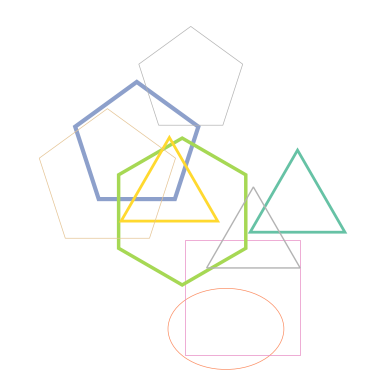[{"shape": "triangle", "thickness": 2, "radius": 0.71, "center": [0.773, 0.468]}, {"shape": "oval", "thickness": 0.5, "radius": 0.75, "center": [0.587, 0.146]}, {"shape": "pentagon", "thickness": 3, "radius": 0.84, "center": [0.355, 0.619]}, {"shape": "square", "thickness": 0.5, "radius": 0.75, "center": [0.629, 0.227]}, {"shape": "hexagon", "thickness": 2.5, "radius": 0.95, "center": [0.473, 0.451]}, {"shape": "triangle", "thickness": 2, "radius": 0.72, "center": [0.44, 0.498]}, {"shape": "pentagon", "thickness": 0.5, "radius": 0.93, "center": [0.279, 0.532]}, {"shape": "pentagon", "thickness": 0.5, "radius": 0.71, "center": [0.496, 0.79]}, {"shape": "triangle", "thickness": 1, "radius": 0.7, "center": [0.658, 0.374]}]